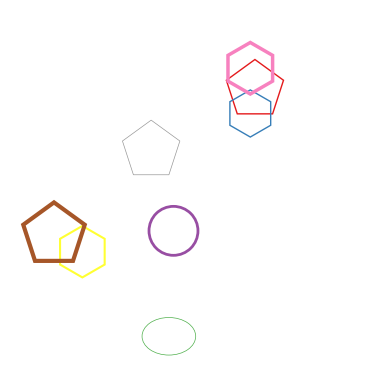[{"shape": "pentagon", "thickness": 1, "radius": 0.39, "center": [0.662, 0.767]}, {"shape": "hexagon", "thickness": 1, "radius": 0.31, "center": [0.65, 0.705]}, {"shape": "oval", "thickness": 0.5, "radius": 0.35, "center": [0.439, 0.127]}, {"shape": "circle", "thickness": 2, "radius": 0.32, "center": [0.451, 0.4]}, {"shape": "hexagon", "thickness": 1.5, "radius": 0.33, "center": [0.214, 0.346]}, {"shape": "pentagon", "thickness": 3, "radius": 0.42, "center": [0.14, 0.39]}, {"shape": "hexagon", "thickness": 2.5, "radius": 0.33, "center": [0.65, 0.823]}, {"shape": "pentagon", "thickness": 0.5, "radius": 0.39, "center": [0.393, 0.609]}]